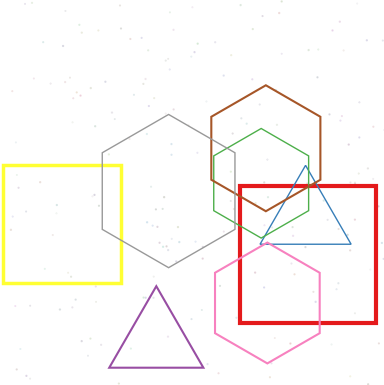[{"shape": "square", "thickness": 3, "radius": 0.88, "center": [0.801, 0.339]}, {"shape": "triangle", "thickness": 1, "radius": 0.68, "center": [0.794, 0.434]}, {"shape": "hexagon", "thickness": 1, "radius": 0.71, "center": [0.678, 0.524]}, {"shape": "triangle", "thickness": 1.5, "radius": 0.71, "center": [0.406, 0.115]}, {"shape": "square", "thickness": 2.5, "radius": 0.77, "center": [0.16, 0.419]}, {"shape": "hexagon", "thickness": 1.5, "radius": 0.82, "center": [0.691, 0.615]}, {"shape": "hexagon", "thickness": 1.5, "radius": 0.78, "center": [0.694, 0.213]}, {"shape": "hexagon", "thickness": 1, "radius": 0.99, "center": [0.438, 0.504]}]